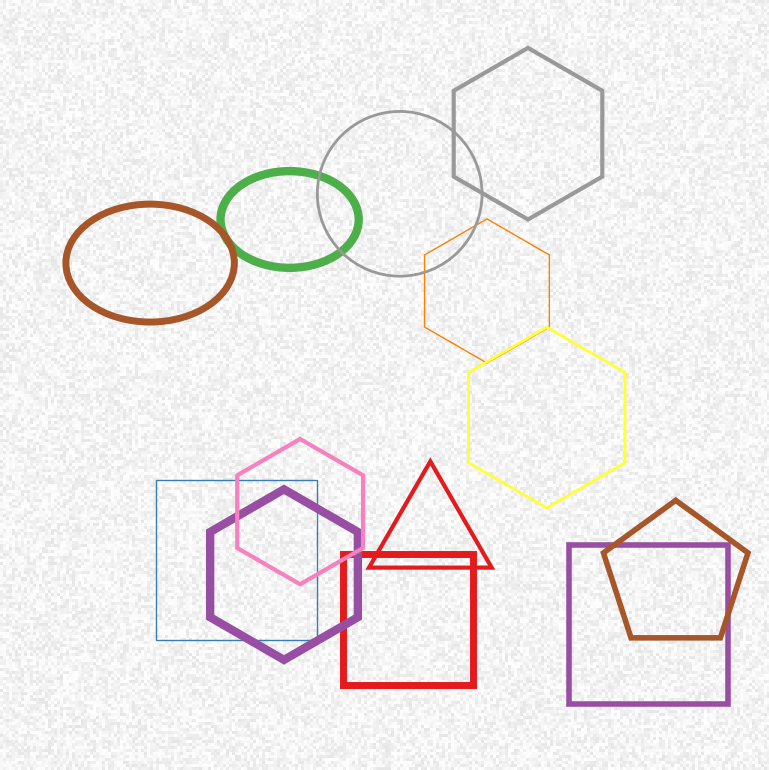[{"shape": "triangle", "thickness": 1.5, "radius": 0.46, "center": [0.559, 0.309]}, {"shape": "square", "thickness": 2.5, "radius": 0.42, "center": [0.53, 0.196]}, {"shape": "square", "thickness": 0.5, "radius": 0.52, "center": [0.307, 0.273]}, {"shape": "oval", "thickness": 3, "radius": 0.45, "center": [0.376, 0.715]}, {"shape": "hexagon", "thickness": 3, "radius": 0.55, "center": [0.369, 0.254]}, {"shape": "square", "thickness": 2, "radius": 0.51, "center": [0.842, 0.189]}, {"shape": "hexagon", "thickness": 0.5, "radius": 0.47, "center": [0.632, 0.622]}, {"shape": "hexagon", "thickness": 1, "radius": 0.59, "center": [0.71, 0.458]}, {"shape": "oval", "thickness": 2.5, "radius": 0.55, "center": [0.195, 0.658]}, {"shape": "pentagon", "thickness": 2, "radius": 0.49, "center": [0.878, 0.251]}, {"shape": "hexagon", "thickness": 1.5, "radius": 0.47, "center": [0.39, 0.336]}, {"shape": "hexagon", "thickness": 1.5, "radius": 0.56, "center": [0.686, 0.826]}, {"shape": "circle", "thickness": 1, "radius": 0.53, "center": [0.519, 0.748]}]